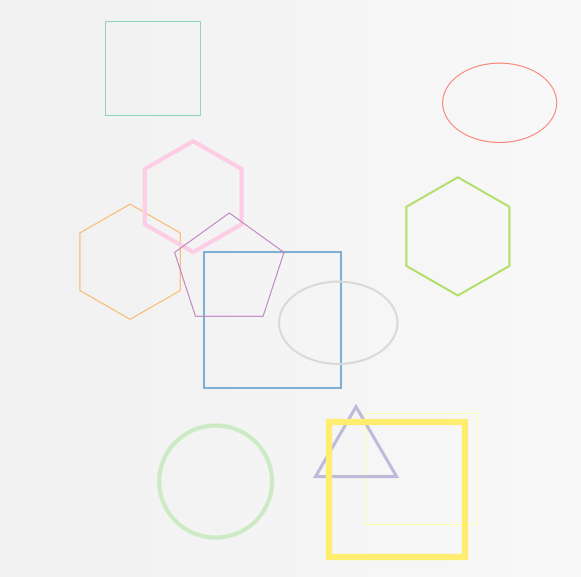[{"shape": "square", "thickness": 0.5, "radius": 0.41, "center": [0.262, 0.882]}, {"shape": "square", "thickness": 0.5, "radius": 0.48, "center": [0.725, 0.188]}, {"shape": "triangle", "thickness": 1.5, "radius": 0.4, "center": [0.613, 0.214]}, {"shape": "oval", "thickness": 0.5, "radius": 0.49, "center": [0.86, 0.821]}, {"shape": "square", "thickness": 1, "radius": 0.59, "center": [0.469, 0.445]}, {"shape": "hexagon", "thickness": 0.5, "radius": 0.5, "center": [0.224, 0.546]}, {"shape": "hexagon", "thickness": 1, "radius": 0.51, "center": [0.788, 0.59]}, {"shape": "hexagon", "thickness": 2, "radius": 0.48, "center": [0.332, 0.659]}, {"shape": "oval", "thickness": 1, "radius": 0.51, "center": [0.582, 0.44]}, {"shape": "pentagon", "thickness": 0.5, "radius": 0.49, "center": [0.394, 0.531]}, {"shape": "circle", "thickness": 2, "radius": 0.49, "center": [0.371, 0.165]}, {"shape": "square", "thickness": 3, "radius": 0.58, "center": [0.683, 0.151]}]